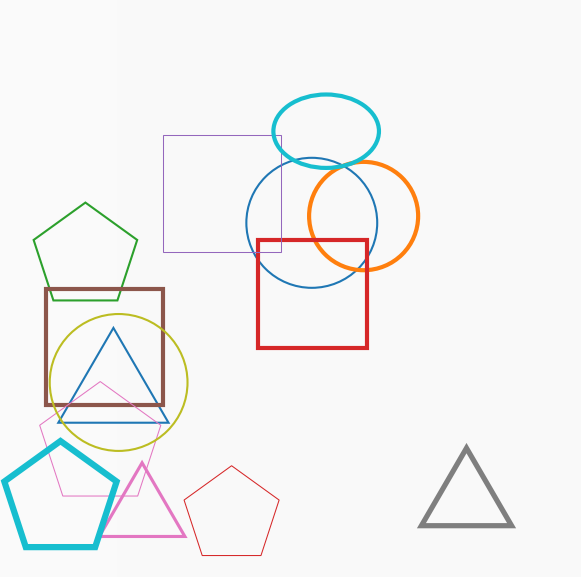[{"shape": "triangle", "thickness": 1, "radius": 0.55, "center": [0.195, 0.322]}, {"shape": "circle", "thickness": 1, "radius": 0.56, "center": [0.536, 0.613]}, {"shape": "circle", "thickness": 2, "radius": 0.47, "center": [0.626, 0.625]}, {"shape": "pentagon", "thickness": 1, "radius": 0.47, "center": [0.147, 0.555]}, {"shape": "pentagon", "thickness": 0.5, "radius": 0.43, "center": [0.398, 0.107]}, {"shape": "square", "thickness": 2, "radius": 0.47, "center": [0.538, 0.49]}, {"shape": "square", "thickness": 0.5, "radius": 0.51, "center": [0.382, 0.664]}, {"shape": "square", "thickness": 2, "radius": 0.5, "center": [0.18, 0.398]}, {"shape": "triangle", "thickness": 1.5, "radius": 0.43, "center": [0.244, 0.113]}, {"shape": "pentagon", "thickness": 0.5, "radius": 0.55, "center": [0.172, 0.229]}, {"shape": "triangle", "thickness": 2.5, "radius": 0.45, "center": [0.803, 0.134]}, {"shape": "circle", "thickness": 1, "radius": 0.59, "center": [0.204, 0.337]}, {"shape": "pentagon", "thickness": 3, "radius": 0.51, "center": [0.104, 0.134]}, {"shape": "oval", "thickness": 2, "radius": 0.45, "center": [0.561, 0.772]}]